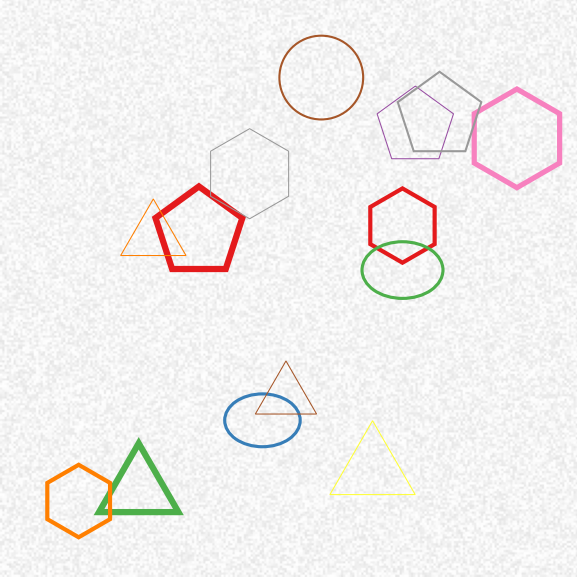[{"shape": "hexagon", "thickness": 2, "radius": 0.32, "center": [0.697, 0.609]}, {"shape": "pentagon", "thickness": 3, "radius": 0.4, "center": [0.344, 0.597]}, {"shape": "oval", "thickness": 1.5, "radius": 0.33, "center": [0.454, 0.271]}, {"shape": "triangle", "thickness": 3, "radius": 0.4, "center": [0.24, 0.152]}, {"shape": "oval", "thickness": 1.5, "radius": 0.35, "center": [0.697, 0.531]}, {"shape": "pentagon", "thickness": 0.5, "radius": 0.35, "center": [0.719, 0.781]}, {"shape": "triangle", "thickness": 0.5, "radius": 0.33, "center": [0.265, 0.589]}, {"shape": "hexagon", "thickness": 2, "radius": 0.31, "center": [0.136, 0.132]}, {"shape": "triangle", "thickness": 0.5, "radius": 0.43, "center": [0.645, 0.185]}, {"shape": "circle", "thickness": 1, "radius": 0.36, "center": [0.556, 0.865]}, {"shape": "triangle", "thickness": 0.5, "radius": 0.31, "center": [0.495, 0.313]}, {"shape": "hexagon", "thickness": 2.5, "radius": 0.43, "center": [0.895, 0.76]}, {"shape": "hexagon", "thickness": 0.5, "radius": 0.39, "center": [0.432, 0.698]}, {"shape": "pentagon", "thickness": 1, "radius": 0.38, "center": [0.761, 0.799]}]